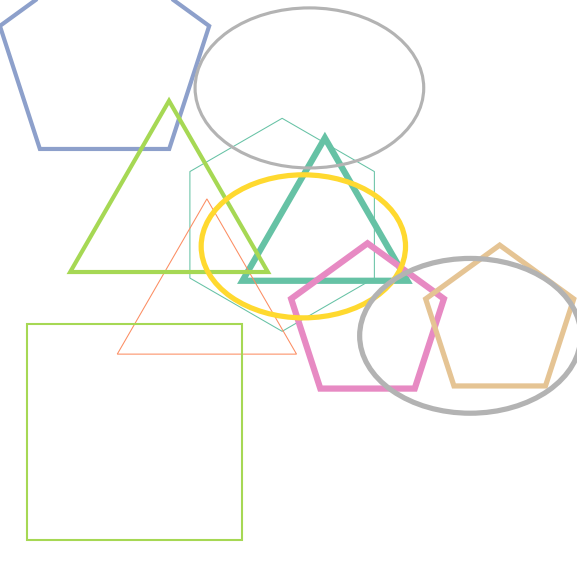[{"shape": "triangle", "thickness": 3, "radius": 0.82, "center": [0.563, 0.595]}, {"shape": "hexagon", "thickness": 0.5, "radius": 0.92, "center": [0.489, 0.61]}, {"shape": "triangle", "thickness": 0.5, "radius": 0.9, "center": [0.358, 0.476]}, {"shape": "pentagon", "thickness": 2, "radius": 0.95, "center": [0.181, 0.895]}, {"shape": "pentagon", "thickness": 3, "radius": 0.7, "center": [0.636, 0.439]}, {"shape": "triangle", "thickness": 2, "radius": 0.99, "center": [0.293, 0.627]}, {"shape": "square", "thickness": 1, "radius": 0.93, "center": [0.232, 0.251]}, {"shape": "oval", "thickness": 2.5, "radius": 0.88, "center": [0.525, 0.573]}, {"shape": "pentagon", "thickness": 2.5, "radius": 0.67, "center": [0.865, 0.44]}, {"shape": "oval", "thickness": 2.5, "radius": 0.96, "center": [0.814, 0.418]}, {"shape": "oval", "thickness": 1.5, "radius": 0.99, "center": [0.536, 0.847]}]